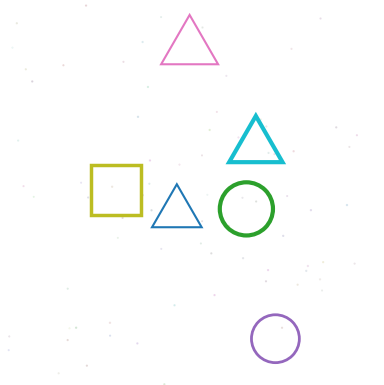[{"shape": "triangle", "thickness": 1.5, "radius": 0.37, "center": [0.459, 0.447]}, {"shape": "circle", "thickness": 3, "radius": 0.35, "center": [0.64, 0.457]}, {"shape": "circle", "thickness": 2, "radius": 0.31, "center": [0.715, 0.12]}, {"shape": "triangle", "thickness": 1.5, "radius": 0.43, "center": [0.492, 0.876]}, {"shape": "square", "thickness": 2.5, "radius": 0.33, "center": [0.301, 0.507]}, {"shape": "triangle", "thickness": 3, "radius": 0.4, "center": [0.665, 0.619]}]